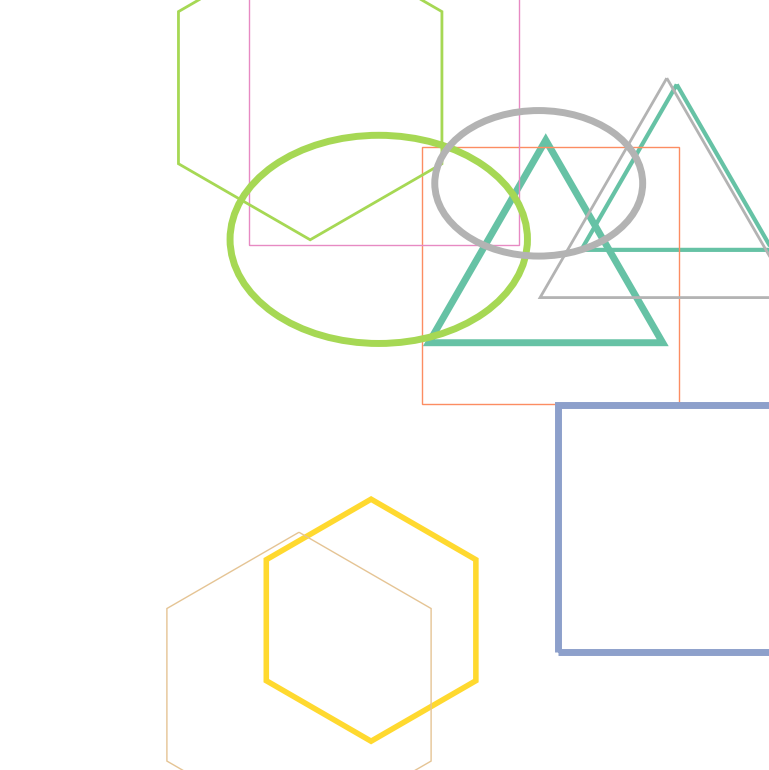[{"shape": "triangle", "thickness": 1.5, "radius": 0.72, "center": [0.879, 0.747]}, {"shape": "triangle", "thickness": 2.5, "radius": 0.88, "center": [0.709, 0.643]}, {"shape": "square", "thickness": 0.5, "radius": 0.83, "center": [0.715, 0.642]}, {"shape": "square", "thickness": 2.5, "radius": 0.8, "center": [0.885, 0.314]}, {"shape": "square", "thickness": 0.5, "radius": 0.88, "center": [0.498, 0.858]}, {"shape": "oval", "thickness": 2.5, "radius": 0.97, "center": [0.492, 0.689]}, {"shape": "hexagon", "thickness": 1, "radius": 0.99, "center": [0.403, 0.886]}, {"shape": "hexagon", "thickness": 2, "radius": 0.79, "center": [0.482, 0.195]}, {"shape": "hexagon", "thickness": 0.5, "radius": 0.99, "center": [0.388, 0.111]}, {"shape": "triangle", "thickness": 1, "radius": 0.95, "center": [0.866, 0.709]}, {"shape": "oval", "thickness": 2.5, "radius": 0.68, "center": [0.7, 0.762]}]